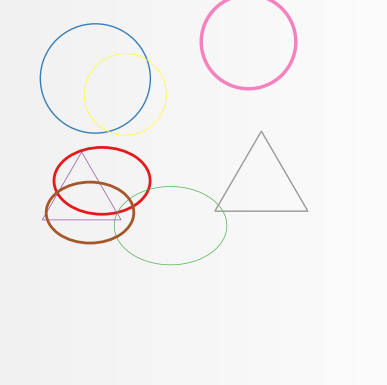[{"shape": "oval", "thickness": 2, "radius": 0.62, "center": [0.263, 0.53]}, {"shape": "circle", "thickness": 1, "radius": 0.71, "center": [0.246, 0.796]}, {"shape": "oval", "thickness": 0.5, "radius": 0.73, "center": [0.44, 0.414]}, {"shape": "triangle", "thickness": 0.5, "radius": 0.59, "center": [0.211, 0.488]}, {"shape": "circle", "thickness": 0.5, "radius": 0.53, "center": [0.323, 0.755]}, {"shape": "oval", "thickness": 2, "radius": 0.57, "center": [0.232, 0.448]}, {"shape": "circle", "thickness": 2.5, "radius": 0.61, "center": [0.641, 0.891]}, {"shape": "triangle", "thickness": 1, "radius": 0.69, "center": [0.674, 0.521]}]